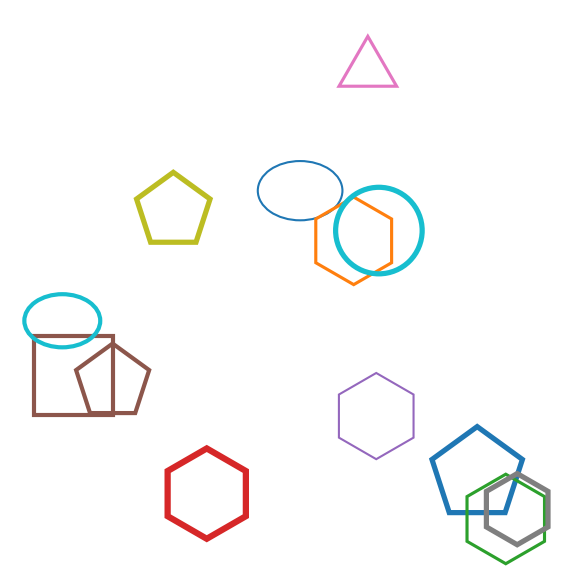[{"shape": "pentagon", "thickness": 2.5, "radius": 0.41, "center": [0.826, 0.178]}, {"shape": "oval", "thickness": 1, "radius": 0.37, "center": [0.52, 0.669]}, {"shape": "hexagon", "thickness": 1.5, "radius": 0.38, "center": [0.612, 0.582]}, {"shape": "hexagon", "thickness": 1.5, "radius": 0.39, "center": [0.876, 0.1]}, {"shape": "hexagon", "thickness": 3, "radius": 0.39, "center": [0.358, 0.144]}, {"shape": "hexagon", "thickness": 1, "radius": 0.37, "center": [0.651, 0.279]}, {"shape": "pentagon", "thickness": 2, "radius": 0.33, "center": [0.195, 0.338]}, {"shape": "square", "thickness": 2, "radius": 0.34, "center": [0.127, 0.349]}, {"shape": "triangle", "thickness": 1.5, "radius": 0.29, "center": [0.637, 0.879]}, {"shape": "hexagon", "thickness": 2.5, "radius": 0.31, "center": [0.896, 0.117]}, {"shape": "pentagon", "thickness": 2.5, "radius": 0.33, "center": [0.3, 0.634]}, {"shape": "circle", "thickness": 2.5, "radius": 0.37, "center": [0.656, 0.6]}, {"shape": "oval", "thickness": 2, "radius": 0.33, "center": [0.108, 0.444]}]